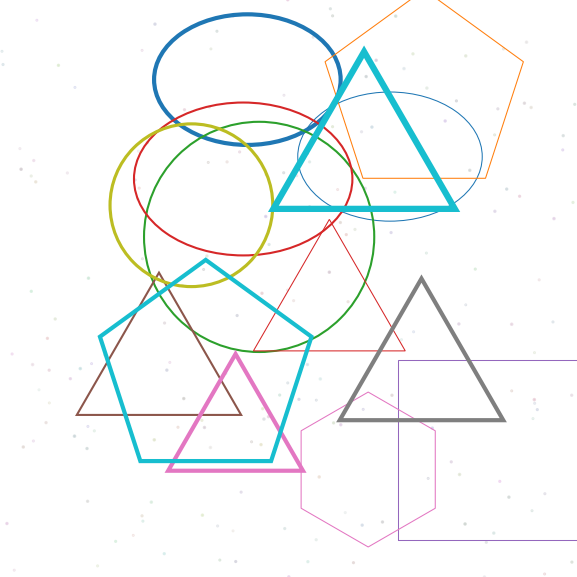[{"shape": "oval", "thickness": 0.5, "radius": 0.8, "center": [0.675, 0.728]}, {"shape": "oval", "thickness": 2, "radius": 0.81, "center": [0.428, 0.861]}, {"shape": "pentagon", "thickness": 0.5, "radius": 0.9, "center": [0.735, 0.836]}, {"shape": "circle", "thickness": 1, "radius": 1.0, "center": [0.449, 0.589]}, {"shape": "oval", "thickness": 1, "radius": 0.95, "center": [0.421, 0.689]}, {"shape": "triangle", "thickness": 0.5, "radius": 0.76, "center": [0.57, 0.467]}, {"shape": "square", "thickness": 0.5, "radius": 0.78, "center": [0.846, 0.22]}, {"shape": "triangle", "thickness": 1, "radius": 0.82, "center": [0.275, 0.363]}, {"shape": "triangle", "thickness": 2, "radius": 0.67, "center": [0.408, 0.251]}, {"shape": "hexagon", "thickness": 0.5, "radius": 0.67, "center": [0.638, 0.186]}, {"shape": "triangle", "thickness": 2, "radius": 0.82, "center": [0.73, 0.353]}, {"shape": "circle", "thickness": 1.5, "radius": 0.7, "center": [0.331, 0.644]}, {"shape": "triangle", "thickness": 3, "radius": 0.91, "center": [0.63, 0.728]}, {"shape": "pentagon", "thickness": 2, "radius": 0.96, "center": [0.356, 0.357]}]